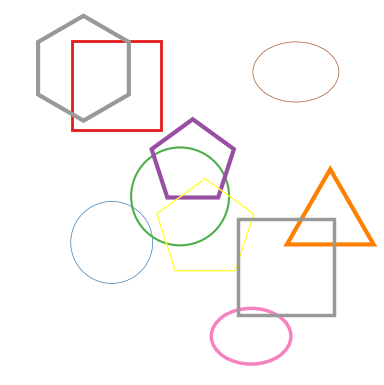[{"shape": "square", "thickness": 2, "radius": 0.58, "center": [0.302, 0.778]}, {"shape": "circle", "thickness": 0.5, "radius": 0.53, "center": [0.29, 0.37]}, {"shape": "circle", "thickness": 1.5, "radius": 0.64, "center": [0.468, 0.49]}, {"shape": "pentagon", "thickness": 3, "radius": 0.56, "center": [0.501, 0.578]}, {"shape": "triangle", "thickness": 3, "radius": 0.65, "center": [0.858, 0.43]}, {"shape": "pentagon", "thickness": 1, "radius": 0.66, "center": [0.533, 0.404]}, {"shape": "oval", "thickness": 0.5, "radius": 0.56, "center": [0.769, 0.813]}, {"shape": "oval", "thickness": 2.5, "radius": 0.52, "center": [0.652, 0.127]}, {"shape": "square", "thickness": 2.5, "radius": 0.62, "center": [0.742, 0.306]}, {"shape": "hexagon", "thickness": 3, "radius": 0.68, "center": [0.217, 0.823]}]